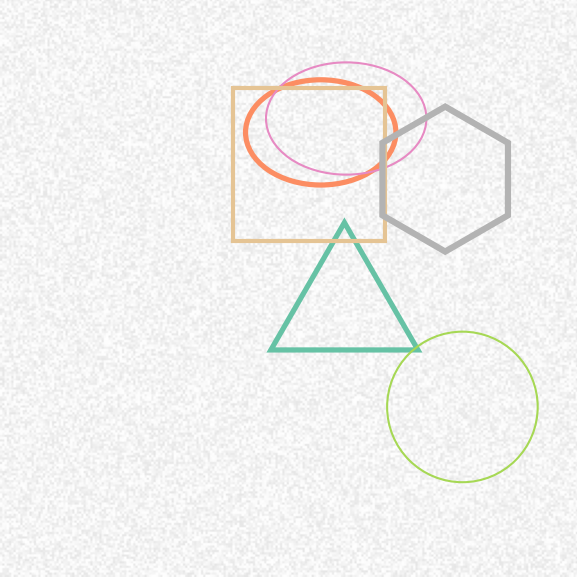[{"shape": "triangle", "thickness": 2.5, "radius": 0.74, "center": [0.596, 0.467]}, {"shape": "oval", "thickness": 2.5, "radius": 0.65, "center": [0.555, 0.77]}, {"shape": "oval", "thickness": 1, "radius": 0.69, "center": [0.599, 0.794]}, {"shape": "circle", "thickness": 1, "radius": 0.65, "center": [0.801, 0.294]}, {"shape": "square", "thickness": 2, "radius": 0.66, "center": [0.535, 0.715]}, {"shape": "hexagon", "thickness": 3, "radius": 0.63, "center": [0.771, 0.689]}]